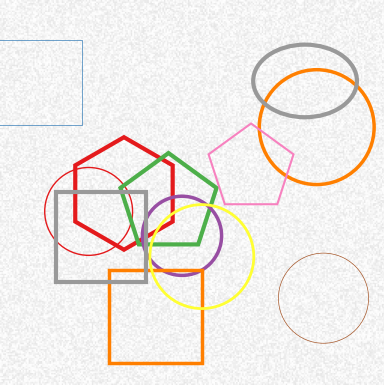[{"shape": "circle", "thickness": 1, "radius": 0.57, "center": [0.23, 0.451]}, {"shape": "hexagon", "thickness": 3, "radius": 0.73, "center": [0.322, 0.498]}, {"shape": "square", "thickness": 0.5, "radius": 0.55, "center": [0.103, 0.786]}, {"shape": "pentagon", "thickness": 3, "radius": 0.66, "center": [0.438, 0.471]}, {"shape": "circle", "thickness": 2.5, "radius": 0.51, "center": [0.473, 0.388]}, {"shape": "circle", "thickness": 2.5, "radius": 0.75, "center": [0.823, 0.67]}, {"shape": "square", "thickness": 2.5, "radius": 0.6, "center": [0.403, 0.178]}, {"shape": "circle", "thickness": 2, "radius": 0.68, "center": [0.524, 0.334]}, {"shape": "circle", "thickness": 0.5, "radius": 0.59, "center": [0.84, 0.225]}, {"shape": "pentagon", "thickness": 1.5, "radius": 0.58, "center": [0.652, 0.563]}, {"shape": "square", "thickness": 3, "radius": 0.58, "center": [0.262, 0.385]}, {"shape": "oval", "thickness": 3, "radius": 0.67, "center": [0.792, 0.79]}]